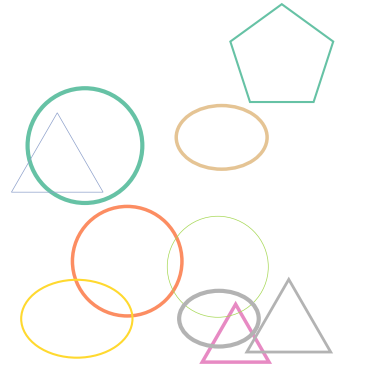[{"shape": "pentagon", "thickness": 1.5, "radius": 0.7, "center": [0.732, 0.849]}, {"shape": "circle", "thickness": 3, "radius": 0.75, "center": [0.221, 0.622]}, {"shape": "circle", "thickness": 2.5, "radius": 0.71, "center": [0.33, 0.322]}, {"shape": "triangle", "thickness": 0.5, "radius": 0.69, "center": [0.149, 0.57]}, {"shape": "triangle", "thickness": 2.5, "radius": 0.5, "center": [0.612, 0.11]}, {"shape": "circle", "thickness": 0.5, "radius": 0.66, "center": [0.566, 0.307]}, {"shape": "oval", "thickness": 1.5, "radius": 0.72, "center": [0.2, 0.172]}, {"shape": "oval", "thickness": 2.5, "radius": 0.59, "center": [0.576, 0.643]}, {"shape": "triangle", "thickness": 2, "radius": 0.63, "center": [0.75, 0.149]}, {"shape": "oval", "thickness": 3, "radius": 0.52, "center": [0.569, 0.172]}]